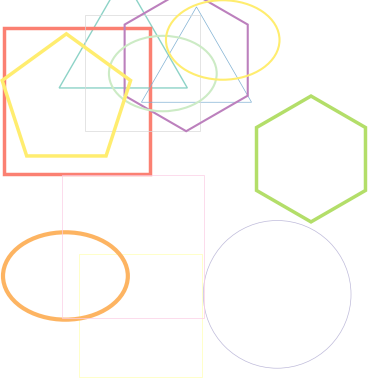[{"shape": "triangle", "thickness": 1, "radius": 0.96, "center": [0.32, 0.868]}, {"shape": "square", "thickness": 0.5, "radius": 0.8, "center": [0.365, 0.18]}, {"shape": "circle", "thickness": 0.5, "radius": 0.96, "center": [0.72, 0.235]}, {"shape": "square", "thickness": 2.5, "radius": 0.95, "center": [0.199, 0.738]}, {"shape": "triangle", "thickness": 0.5, "radius": 0.83, "center": [0.51, 0.817]}, {"shape": "oval", "thickness": 3, "radius": 0.81, "center": [0.17, 0.283]}, {"shape": "hexagon", "thickness": 2.5, "radius": 0.82, "center": [0.808, 0.587]}, {"shape": "square", "thickness": 0.5, "radius": 0.92, "center": [0.346, 0.36]}, {"shape": "square", "thickness": 0.5, "radius": 0.75, "center": [0.37, 0.81]}, {"shape": "hexagon", "thickness": 1.5, "radius": 0.92, "center": [0.484, 0.844]}, {"shape": "oval", "thickness": 1.5, "radius": 0.7, "center": [0.423, 0.809]}, {"shape": "pentagon", "thickness": 2.5, "radius": 0.88, "center": [0.172, 0.737]}, {"shape": "oval", "thickness": 1.5, "radius": 0.74, "center": [0.579, 0.896]}]